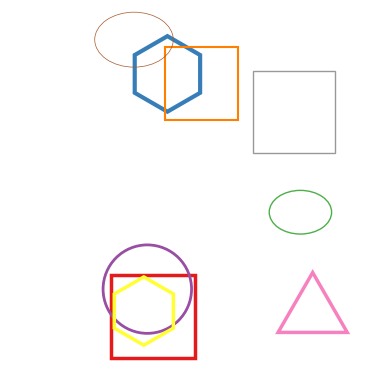[{"shape": "square", "thickness": 2.5, "radius": 0.54, "center": [0.397, 0.177]}, {"shape": "hexagon", "thickness": 3, "radius": 0.49, "center": [0.435, 0.808]}, {"shape": "oval", "thickness": 1, "radius": 0.4, "center": [0.78, 0.449]}, {"shape": "circle", "thickness": 2, "radius": 0.57, "center": [0.383, 0.249]}, {"shape": "square", "thickness": 1.5, "radius": 0.48, "center": [0.523, 0.784]}, {"shape": "hexagon", "thickness": 2.5, "radius": 0.44, "center": [0.374, 0.192]}, {"shape": "oval", "thickness": 0.5, "radius": 0.51, "center": [0.348, 0.897]}, {"shape": "triangle", "thickness": 2.5, "radius": 0.52, "center": [0.812, 0.188]}, {"shape": "square", "thickness": 1, "radius": 0.54, "center": [0.764, 0.709]}]